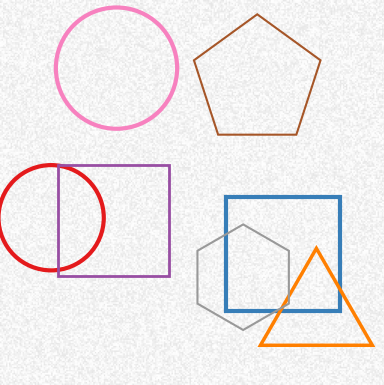[{"shape": "circle", "thickness": 3, "radius": 0.68, "center": [0.133, 0.434]}, {"shape": "square", "thickness": 3, "radius": 0.74, "center": [0.735, 0.341]}, {"shape": "square", "thickness": 2, "radius": 0.73, "center": [0.295, 0.427]}, {"shape": "triangle", "thickness": 2.5, "radius": 0.84, "center": [0.822, 0.187]}, {"shape": "pentagon", "thickness": 1.5, "radius": 0.86, "center": [0.668, 0.79]}, {"shape": "circle", "thickness": 3, "radius": 0.79, "center": [0.303, 0.823]}, {"shape": "hexagon", "thickness": 1.5, "radius": 0.69, "center": [0.632, 0.28]}]